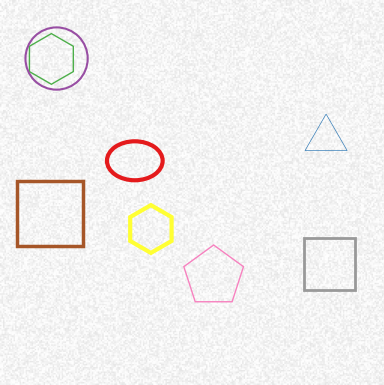[{"shape": "oval", "thickness": 3, "radius": 0.36, "center": [0.35, 0.582]}, {"shape": "triangle", "thickness": 0.5, "radius": 0.32, "center": [0.847, 0.641]}, {"shape": "hexagon", "thickness": 1, "radius": 0.33, "center": [0.133, 0.847]}, {"shape": "circle", "thickness": 1.5, "radius": 0.4, "center": [0.147, 0.848]}, {"shape": "hexagon", "thickness": 3, "radius": 0.31, "center": [0.392, 0.405]}, {"shape": "square", "thickness": 2.5, "radius": 0.43, "center": [0.129, 0.446]}, {"shape": "pentagon", "thickness": 1, "radius": 0.41, "center": [0.555, 0.282]}, {"shape": "square", "thickness": 2, "radius": 0.33, "center": [0.856, 0.314]}]